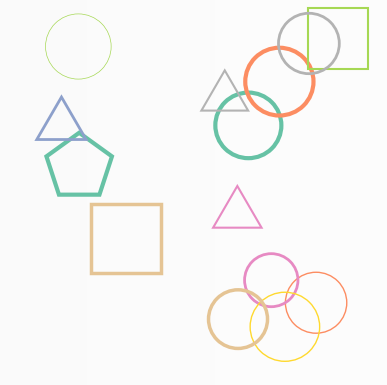[{"shape": "pentagon", "thickness": 3, "radius": 0.44, "center": [0.204, 0.566]}, {"shape": "circle", "thickness": 3, "radius": 0.43, "center": [0.641, 0.674]}, {"shape": "circle", "thickness": 3, "radius": 0.44, "center": [0.721, 0.788]}, {"shape": "circle", "thickness": 1, "radius": 0.4, "center": [0.816, 0.214]}, {"shape": "triangle", "thickness": 2, "radius": 0.37, "center": [0.159, 0.674]}, {"shape": "circle", "thickness": 2, "radius": 0.34, "center": [0.7, 0.272]}, {"shape": "triangle", "thickness": 1.5, "radius": 0.36, "center": [0.612, 0.445]}, {"shape": "square", "thickness": 1.5, "radius": 0.39, "center": [0.872, 0.9]}, {"shape": "circle", "thickness": 0.5, "radius": 0.42, "center": [0.202, 0.879]}, {"shape": "circle", "thickness": 1, "radius": 0.45, "center": [0.735, 0.151]}, {"shape": "square", "thickness": 2.5, "radius": 0.45, "center": [0.326, 0.381]}, {"shape": "circle", "thickness": 2.5, "radius": 0.38, "center": [0.614, 0.171]}, {"shape": "circle", "thickness": 2, "radius": 0.39, "center": [0.797, 0.887]}, {"shape": "triangle", "thickness": 1.5, "radius": 0.35, "center": [0.58, 0.748]}]